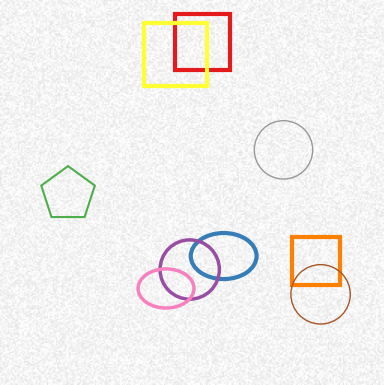[{"shape": "square", "thickness": 3, "radius": 0.36, "center": [0.526, 0.891]}, {"shape": "oval", "thickness": 3, "radius": 0.43, "center": [0.581, 0.335]}, {"shape": "pentagon", "thickness": 1.5, "radius": 0.37, "center": [0.177, 0.495]}, {"shape": "circle", "thickness": 2.5, "radius": 0.39, "center": [0.493, 0.3]}, {"shape": "square", "thickness": 3, "radius": 0.31, "center": [0.821, 0.322]}, {"shape": "square", "thickness": 3, "radius": 0.41, "center": [0.456, 0.859]}, {"shape": "circle", "thickness": 1, "radius": 0.39, "center": [0.833, 0.236]}, {"shape": "oval", "thickness": 2.5, "radius": 0.36, "center": [0.431, 0.251]}, {"shape": "circle", "thickness": 1, "radius": 0.38, "center": [0.736, 0.611]}]